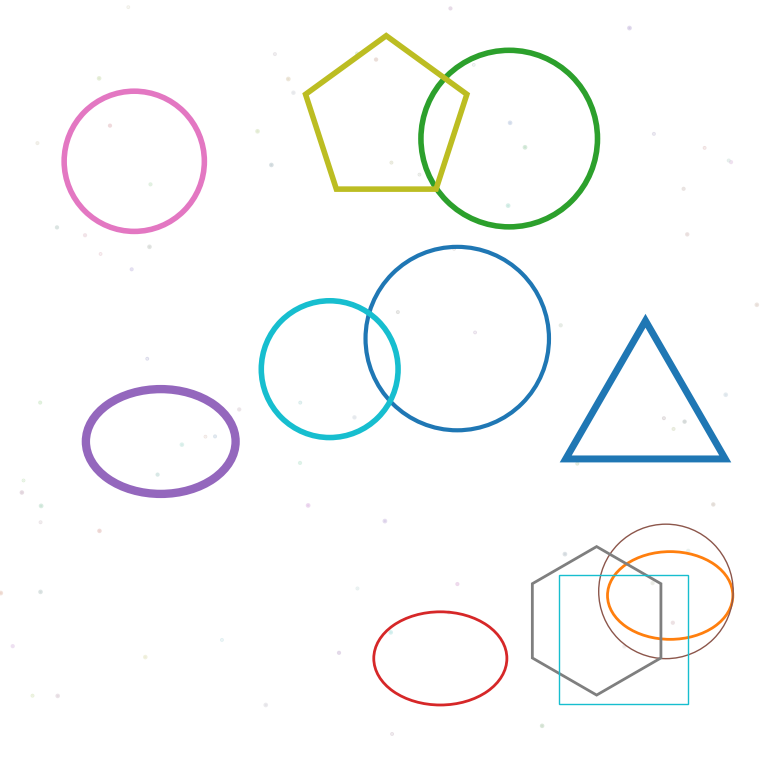[{"shape": "triangle", "thickness": 2.5, "radius": 0.6, "center": [0.838, 0.464]}, {"shape": "circle", "thickness": 1.5, "radius": 0.6, "center": [0.594, 0.56]}, {"shape": "oval", "thickness": 1, "radius": 0.41, "center": [0.87, 0.227]}, {"shape": "circle", "thickness": 2, "radius": 0.57, "center": [0.661, 0.82]}, {"shape": "oval", "thickness": 1, "radius": 0.43, "center": [0.572, 0.145]}, {"shape": "oval", "thickness": 3, "radius": 0.49, "center": [0.209, 0.427]}, {"shape": "circle", "thickness": 0.5, "radius": 0.44, "center": [0.865, 0.232]}, {"shape": "circle", "thickness": 2, "radius": 0.46, "center": [0.174, 0.791]}, {"shape": "hexagon", "thickness": 1, "radius": 0.48, "center": [0.775, 0.194]}, {"shape": "pentagon", "thickness": 2, "radius": 0.55, "center": [0.502, 0.843]}, {"shape": "circle", "thickness": 2, "radius": 0.44, "center": [0.428, 0.521]}, {"shape": "square", "thickness": 0.5, "radius": 0.42, "center": [0.81, 0.17]}]